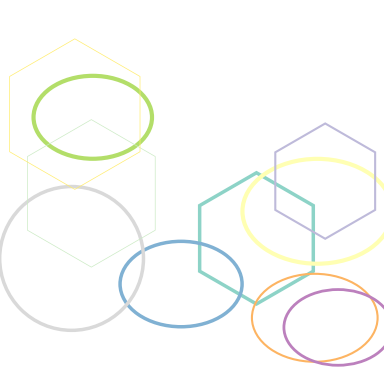[{"shape": "hexagon", "thickness": 2.5, "radius": 0.85, "center": [0.666, 0.381]}, {"shape": "oval", "thickness": 3, "radius": 0.97, "center": [0.824, 0.451]}, {"shape": "hexagon", "thickness": 1.5, "radius": 0.75, "center": [0.845, 0.53]}, {"shape": "oval", "thickness": 2.5, "radius": 0.79, "center": [0.47, 0.262]}, {"shape": "oval", "thickness": 1.5, "radius": 0.82, "center": [0.818, 0.175]}, {"shape": "oval", "thickness": 3, "radius": 0.77, "center": [0.241, 0.695]}, {"shape": "circle", "thickness": 2.5, "radius": 0.93, "center": [0.186, 0.329]}, {"shape": "oval", "thickness": 2, "radius": 0.7, "center": [0.878, 0.15]}, {"shape": "hexagon", "thickness": 0.5, "radius": 0.96, "center": [0.237, 0.498]}, {"shape": "hexagon", "thickness": 0.5, "radius": 0.98, "center": [0.194, 0.704]}]